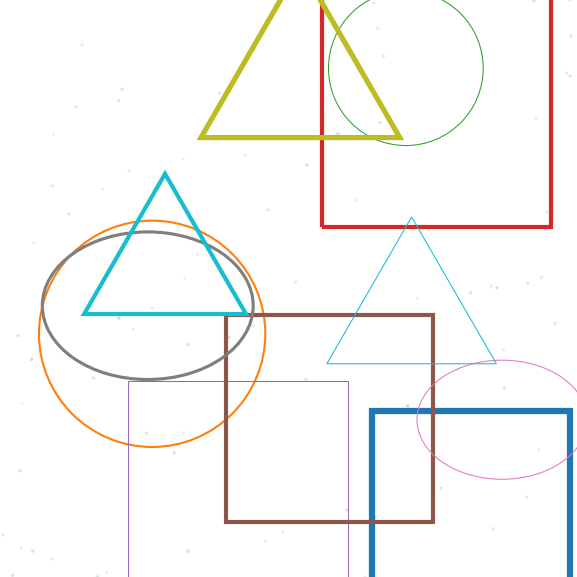[{"shape": "square", "thickness": 3, "radius": 0.86, "center": [0.816, 0.117]}, {"shape": "circle", "thickness": 1, "radius": 0.98, "center": [0.263, 0.421]}, {"shape": "circle", "thickness": 0.5, "radius": 0.67, "center": [0.703, 0.881]}, {"shape": "square", "thickness": 2, "radius": 0.99, "center": [0.755, 0.805]}, {"shape": "square", "thickness": 0.5, "radius": 0.95, "center": [0.412, 0.149]}, {"shape": "square", "thickness": 2, "radius": 0.9, "center": [0.571, 0.274]}, {"shape": "oval", "thickness": 0.5, "radius": 0.74, "center": [0.869, 0.272]}, {"shape": "oval", "thickness": 1.5, "radius": 0.91, "center": [0.256, 0.47]}, {"shape": "triangle", "thickness": 2.5, "radius": 0.99, "center": [0.52, 0.86]}, {"shape": "triangle", "thickness": 0.5, "radius": 0.85, "center": [0.713, 0.454]}, {"shape": "triangle", "thickness": 2, "radius": 0.81, "center": [0.286, 0.536]}]